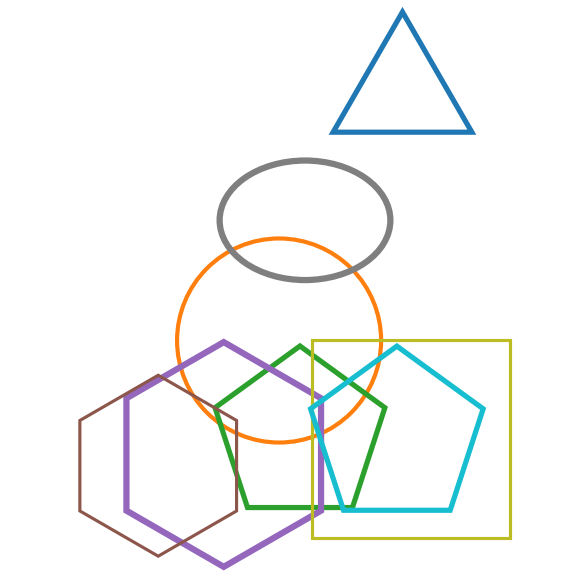[{"shape": "triangle", "thickness": 2.5, "radius": 0.69, "center": [0.697, 0.84]}, {"shape": "circle", "thickness": 2, "radius": 0.88, "center": [0.483, 0.41]}, {"shape": "pentagon", "thickness": 2.5, "radius": 0.77, "center": [0.519, 0.245]}, {"shape": "hexagon", "thickness": 3, "radius": 0.97, "center": [0.387, 0.212]}, {"shape": "hexagon", "thickness": 1.5, "radius": 0.78, "center": [0.274, 0.193]}, {"shape": "oval", "thickness": 3, "radius": 0.74, "center": [0.528, 0.618]}, {"shape": "square", "thickness": 1.5, "radius": 0.86, "center": [0.711, 0.239]}, {"shape": "pentagon", "thickness": 2.5, "radius": 0.79, "center": [0.687, 0.243]}]